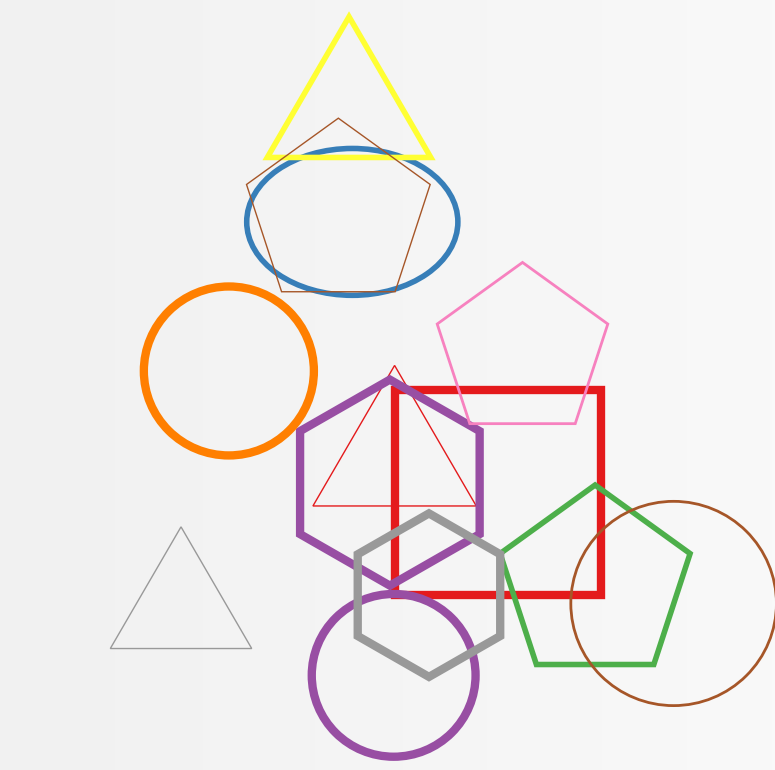[{"shape": "square", "thickness": 3, "radius": 0.66, "center": [0.643, 0.361]}, {"shape": "triangle", "thickness": 0.5, "radius": 0.61, "center": [0.509, 0.404]}, {"shape": "oval", "thickness": 2, "radius": 0.68, "center": [0.455, 0.712]}, {"shape": "pentagon", "thickness": 2, "radius": 0.64, "center": [0.768, 0.241]}, {"shape": "circle", "thickness": 3, "radius": 0.53, "center": [0.508, 0.123]}, {"shape": "hexagon", "thickness": 3, "radius": 0.67, "center": [0.503, 0.373]}, {"shape": "circle", "thickness": 3, "radius": 0.55, "center": [0.295, 0.518]}, {"shape": "triangle", "thickness": 2, "radius": 0.61, "center": [0.45, 0.856]}, {"shape": "pentagon", "thickness": 0.5, "radius": 0.62, "center": [0.437, 0.722]}, {"shape": "circle", "thickness": 1, "radius": 0.66, "center": [0.869, 0.216]}, {"shape": "pentagon", "thickness": 1, "radius": 0.58, "center": [0.674, 0.543]}, {"shape": "triangle", "thickness": 0.5, "radius": 0.53, "center": [0.234, 0.21]}, {"shape": "hexagon", "thickness": 3, "radius": 0.53, "center": [0.554, 0.227]}]